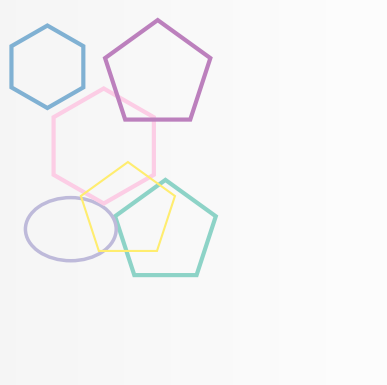[{"shape": "pentagon", "thickness": 3, "radius": 0.68, "center": [0.427, 0.396]}, {"shape": "oval", "thickness": 2.5, "radius": 0.59, "center": [0.183, 0.405]}, {"shape": "hexagon", "thickness": 3, "radius": 0.54, "center": [0.122, 0.827]}, {"shape": "hexagon", "thickness": 3, "radius": 0.75, "center": [0.268, 0.621]}, {"shape": "pentagon", "thickness": 3, "radius": 0.71, "center": [0.407, 0.805]}, {"shape": "pentagon", "thickness": 1.5, "radius": 0.64, "center": [0.33, 0.451]}]